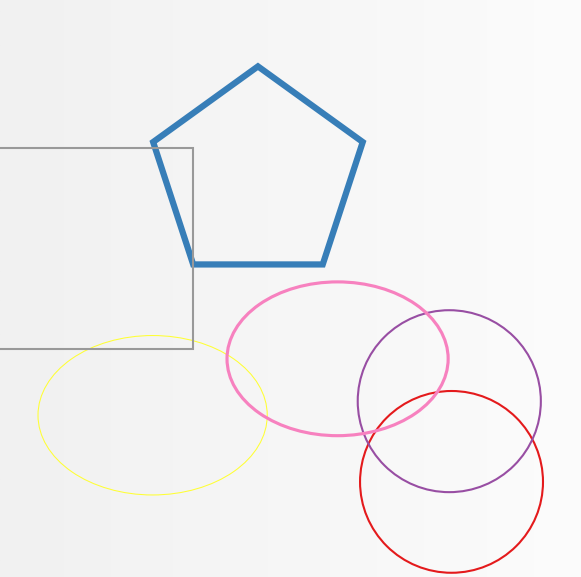[{"shape": "circle", "thickness": 1, "radius": 0.79, "center": [0.777, 0.165]}, {"shape": "pentagon", "thickness": 3, "radius": 0.95, "center": [0.444, 0.695]}, {"shape": "circle", "thickness": 1, "radius": 0.79, "center": [0.773, 0.304]}, {"shape": "oval", "thickness": 0.5, "radius": 0.99, "center": [0.263, 0.28]}, {"shape": "oval", "thickness": 1.5, "radius": 0.95, "center": [0.581, 0.378]}, {"shape": "square", "thickness": 1, "radius": 0.87, "center": [0.158, 0.569]}]